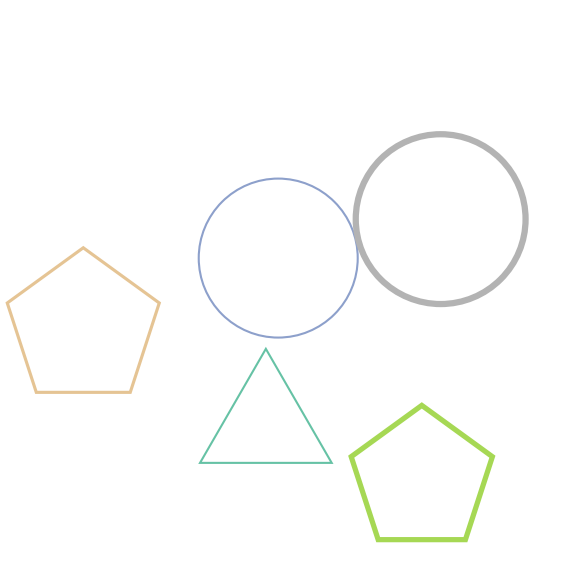[{"shape": "triangle", "thickness": 1, "radius": 0.66, "center": [0.46, 0.263]}, {"shape": "circle", "thickness": 1, "radius": 0.69, "center": [0.482, 0.552]}, {"shape": "pentagon", "thickness": 2.5, "radius": 0.64, "center": [0.73, 0.169]}, {"shape": "pentagon", "thickness": 1.5, "radius": 0.69, "center": [0.144, 0.432]}, {"shape": "circle", "thickness": 3, "radius": 0.74, "center": [0.763, 0.62]}]